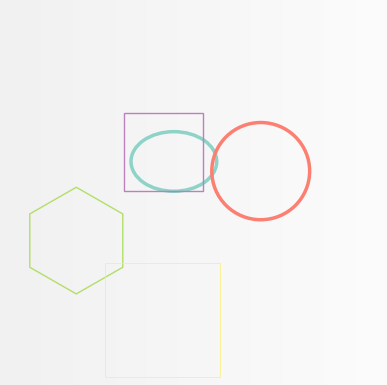[{"shape": "oval", "thickness": 2.5, "radius": 0.55, "center": [0.449, 0.581]}, {"shape": "circle", "thickness": 2.5, "radius": 0.63, "center": [0.673, 0.555]}, {"shape": "hexagon", "thickness": 1, "radius": 0.69, "center": [0.197, 0.375]}, {"shape": "square", "thickness": 1, "radius": 0.51, "center": [0.421, 0.605]}, {"shape": "square", "thickness": 0.5, "radius": 0.74, "center": [0.419, 0.169]}]